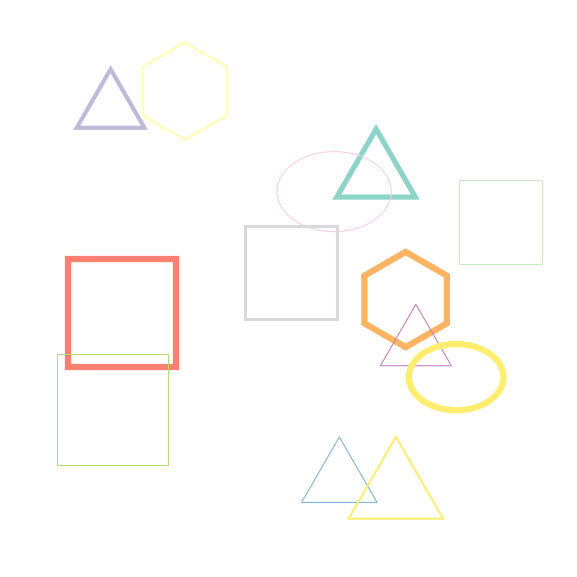[{"shape": "triangle", "thickness": 2.5, "radius": 0.39, "center": [0.651, 0.697]}, {"shape": "hexagon", "thickness": 1, "radius": 0.42, "center": [0.32, 0.841]}, {"shape": "triangle", "thickness": 2, "radius": 0.34, "center": [0.191, 0.812]}, {"shape": "square", "thickness": 3, "radius": 0.47, "center": [0.211, 0.457]}, {"shape": "triangle", "thickness": 0.5, "radius": 0.38, "center": [0.588, 0.167]}, {"shape": "hexagon", "thickness": 3, "radius": 0.41, "center": [0.702, 0.48]}, {"shape": "square", "thickness": 0.5, "radius": 0.48, "center": [0.195, 0.29]}, {"shape": "oval", "thickness": 0.5, "radius": 0.49, "center": [0.579, 0.667]}, {"shape": "square", "thickness": 1.5, "radius": 0.4, "center": [0.504, 0.527]}, {"shape": "triangle", "thickness": 0.5, "radius": 0.35, "center": [0.72, 0.401]}, {"shape": "square", "thickness": 0.5, "radius": 0.36, "center": [0.866, 0.615]}, {"shape": "oval", "thickness": 3, "radius": 0.41, "center": [0.79, 0.346]}, {"shape": "triangle", "thickness": 1, "radius": 0.47, "center": [0.685, 0.148]}]